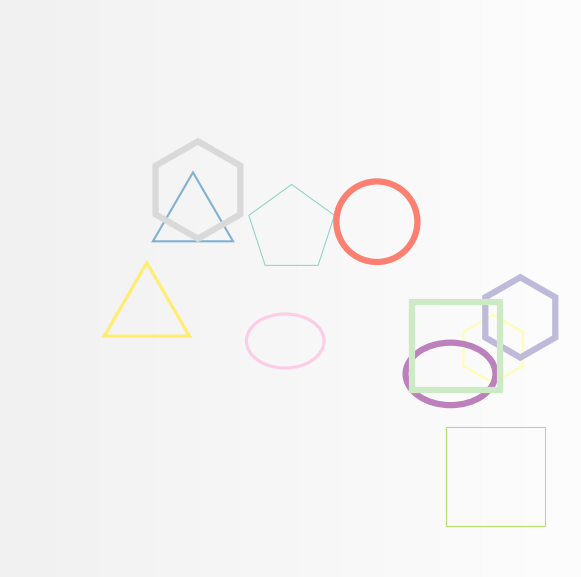[{"shape": "pentagon", "thickness": 0.5, "radius": 0.39, "center": [0.502, 0.602]}, {"shape": "hexagon", "thickness": 1, "radius": 0.29, "center": [0.848, 0.395]}, {"shape": "hexagon", "thickness": 3, "radius": 0.35, "center": [0.895, 0.45]}, {"shape": "circle", "thickness": 3, "radius": 0.35, "center": [0.648, 0.615]}, {"shape": "triangle", "thickness": 1, "radius": 0.4, "center": [0.332, 0.621]}, {"shape": "square", "thickness": 0.5, "radius": 0.43, "center": [0.853, 0.174]}, {"shape": "oval", "thickness": 1.5, "radius": 0.33, "center": [0.491, 0.409]}, {"shape": "hexagon", "thickness": 3, "radius": 0.42, "center": [0.341, 0.67]}, {"shape": "oval", "thickness": 3, "radius": 0.39, "center": [0.775, 0.352]}, {"shape": "square", "thickness": 3, "radius": 0.38, "center": [0.784, 0.4]}, {"shape": "triangle", "thickness": 1.5, "radius": 0.42, "center": [0.253, 0.459]}]